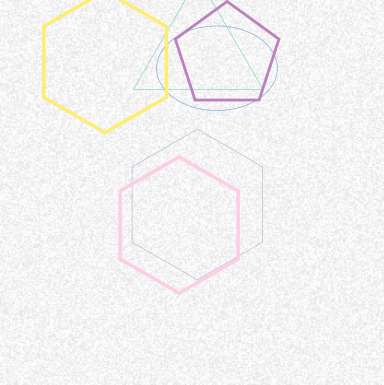[{"shape": "triangle", "thickness": 0.5, "radius": 0.97, "center": [0.515, 0.865]}, {"shape": "hexagon", "thickness": 0.5, "radius": 0.98, "center": [0.513, 0.469]}, {"shape": "oval", "thickness": 0.5, "radius": 0.78, "center": [0.564, 0.823]}, {"shape": "hexagon", "thickness": 2.5, "radius": 0.88, "center": [0.465, 0.415]}, {"shape": "pentagon", "thickness": 2, "radius": 0.71, "center": [0.59, 0.855]}, {"shape": "hexagon", "thickness": 2.5, "radius": 0.92, "center": [0.273, 0.839]}]